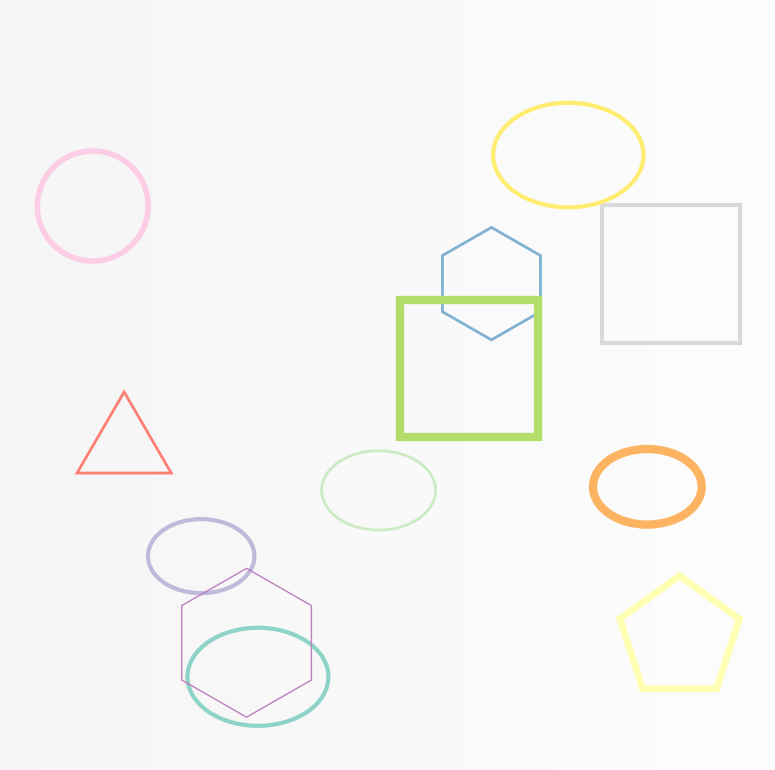[{"shape": "oval", "thickness": 1.5, "radius": 0.45, "center": [0.333, 0.121]}, {"shape": "pentagon", "thickness": 2.5, "radius": 0.41, "center": [0.877, 0.171]}, {"shape": "oval", "thickness": 1.5, "radius": 0.34, "center": [0.26, 0.278]}, {"shape": "triangle", "thickness": 1, "radius": 0.35, "center": [0.16, 0.421]}, {"shape": "hexagon", "thickness": 1, "radius": 0.37, "center": [0.634, 0.632]}, {"shape": "oval", "thickness": 3, "radius": 0.35, "center": [0.835, 0.368]}, {"shape": "square", "thickness": 3, "radius": 0.45, "center": [0.605, 0.521]}, {"shape": "circle", "thickness": 2, "radius": 0.36, "center": [0.12, 0.732]}, {"shape": "square", "thickness": 1.5, "radius": 0.45, "center": [0.866, 0.644]}, {"shape": "hexagon", "thickness": 0.5, "radius": 0.48, "center": [0.318, 0.165]}, {"shape": "oval", "thickness": 1, "radius": 0.37, "center": [0.489, 0.363]}, {"shape": "oval", "thickness": 1.5, "radius": 0.49, "center": [0.733, 0.799]}]